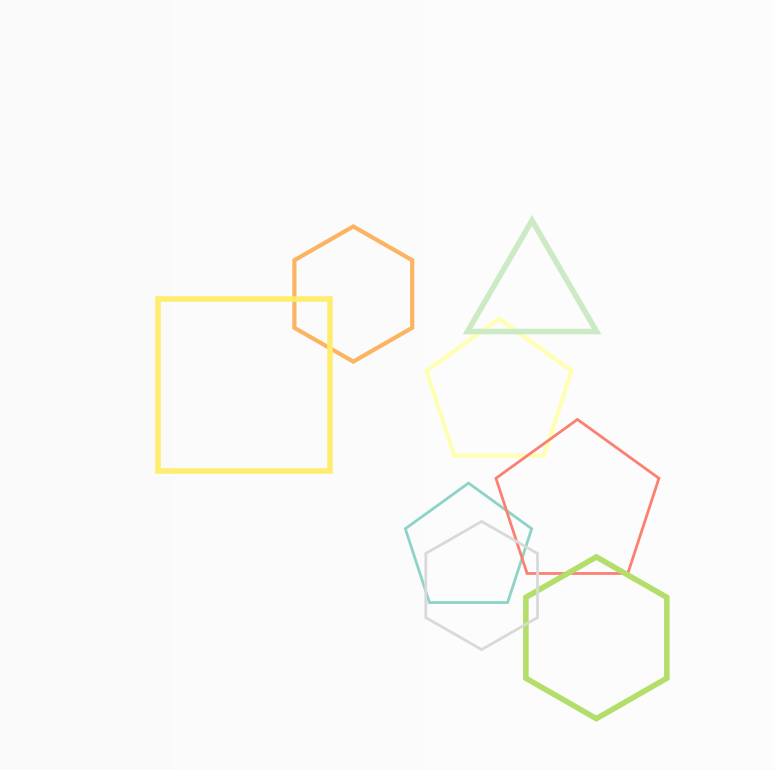[{"shape": "pentagon", "thickness": 1, "radius": 0.43, "center": [0.605, 0.287]}, {"shape": "pentagon", "thickness": 1.5, "radius": 0.49, "center": [0.644, 0.488]}, {"shape": "pentagon", "thickness": 1, "radius": 0.55, "center": [0.745, 0.345]}, {"shape": "hexagon", "thickness": 1.5, "radius": 0.44, "center": [0.456, 0.618]}, {"shape": "hexagon", "thickness": 2, "radius": 0.53, "center": [0.769, 0.172]}, {"shape": "hexagon", "thickness": 1, "radius": 0.42, "center": [0.621, 0.24]}, {"shape": "triangle", "thickness": 2, "radius": 0.48, "center": [0.686, 0.618]}, {"shape": "square", "thickness": 2, "radius": 0.56, "center": [0.315, 0.5]}]